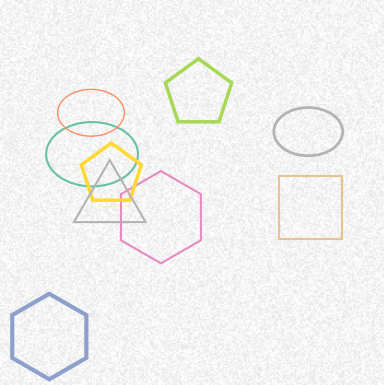[{"shape": "oval", "thickness": 1.5, "radius": 0.6, "center": [0.239, 0.599]}, {"shape": "oval", "thickness": 1, "radius": 0.43, "center": [0.236, 0.707]}, {"shape": "hexagon", "thickness": 3, "radius": 0.56, "center": [0.128, 0.126]}, {"shape": "hexagon", "thickness": 1.5, "radius": 0.6, "center": [0.418, 0.436]}, {"shape": "pentagon", "thickness": 2.5, "radius": 0.45, "center": [0.516, 0.757]}, {"shape": "pentagon", "thickness": 2.5, "radius": 0.41, "center": [0.289, 0.546]}, {"shape": "square", "thickness": 1.5, "radius": 0.41, "center": [0.806, 0.461]}, {"shape": "triangle", "thickness": 1.5, "radius": 0.54, "center": [0.285, 0.477]}, {"shape": "oval", "thickness": 2, "radius": 0.45, "center": [0.801, 0.658]}]